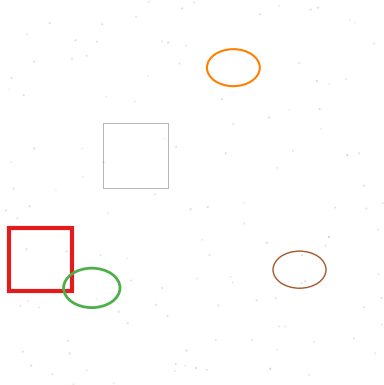[{"shape": "square", "thickness": 3, "radius": 0.41, "center": [0.106, 0.325]}, {"shape": "oval", "thickness": 2, "radius": 0.37, "center": [0.238, 0.252]}, {"shape": "oval", "thickness": 1.5, "radius": 0.34, "center": [0.606, 0.824]}, {"shape": "oval", "thickness": 1, "radius": 0.34, "center": [0.778, 0.3]}, {"shape": "square", "thickness": 0.5, "radius": 0.42, "center": [0.351, 0.596]}]